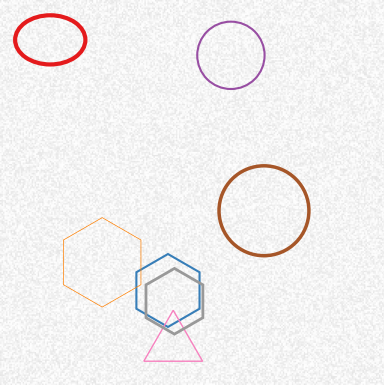[{"shape": "oval", "thickness": 3, "radius": 0.46, "center": [0.131, 0.896]}, {"shape": "hexagon", "thickness": 1.5, "radius": 0.47, "center": [0.436, 0.245]}, {"shape": "circle", "thickness": 1.5, "radius": 0.44, "center": [0.6, 0.856]}, {"shape": "hexagon", "thickness": 0.5, "radius": 0.58, "center": [0.265, 0.319]}, {"shape": "circle", "thickness": 2.5, "radius": 0.58, "center": [0.686, 0.453]}, {"shape": "triangle", "thickness": 1, "radius": 0.44, "center": [0.45, 0.106]}, {"shape": "hexagon", "thickness": 2, "radius": 0.43, "center": [0.453, 0.217]}]